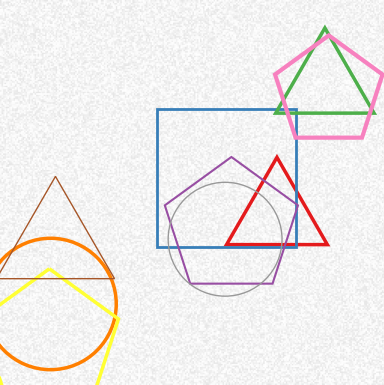[{"shape": "triangle", "thickness": 2.5, "radius": 0.76, "center": [0.719, 0.44]}, {"shape": "square", "thickness": 2, "radius": 0.9, "center": [0.588, 0.538]}, {"shape": "triangle", "thickness": 2.5, "radius": 0.74, "center": [0.844, 0.78]}, {"shape": "pentagon", "thickness": 1.5, "radius": 0.91, "center": [0.601, 0.41]}, {"shape": "circle", "thickness": 2.5, "radius": 0.85, "center": [0.131, 0.21]}, {"shape": "pentagon", "thickness": 2.5, "radius": 0.94, "center": [0.128, 0.113]}, {"shape": "triangle", "thickness": 1, "radius": 0.89, "center": [0.144, 0.365]}, {"shape": "pentagon", "thickness": 3, "radius": 0.73, "center": [0.854, 0.761]}, {"shape": "circle", "thickness": 1, "radius": 0.74, "center": [0.585, 0.379]}]